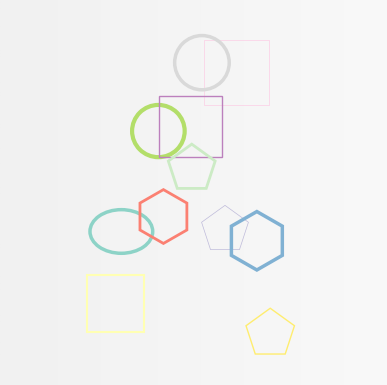[{"shape": "oval", "thickness": 2.5, "radius": 0.4, "center": [0.313, 0.399]}, {"shape": "square", "thickness": 1.5, "radius": 0.37, "center": [0.297, 0.211]}, {"shape": "pentagon", "thickness": 0.5, "radius": 0.32, "center": [0.581, 0.403]}, {"shape": "hexagon", "thickness": 2, "radius": 0.35, "center": [0.422, 0.438]}, {"shape": "hexagon", "thickness": 2.5, "radius": 0.38, "center": [0.663, 0.375]}, {"shape": "circle", "thickness": 3, "radius": 0.34, "center": [0.409, 0.66]}, {"shape": "square", "thickness": 0.5, "radius": 0.42, "center": [0.61, 0.813]}, {"shape": "circle", "thickness": 2.5, "radius": 0.35, "center": [0.521, 0.837]}, {"shape": "square", "thickness": 1, "radius": 0.4, "center": [0.492, 0.672]}, {"shape": "pentagon", "thickness": 2, "radius": 0.32, "center": [0.495, 0.562]}, {"shape": "pentagon", "thickness": 1, "radius": 0.33, "center": [0.697, 0.134]}]